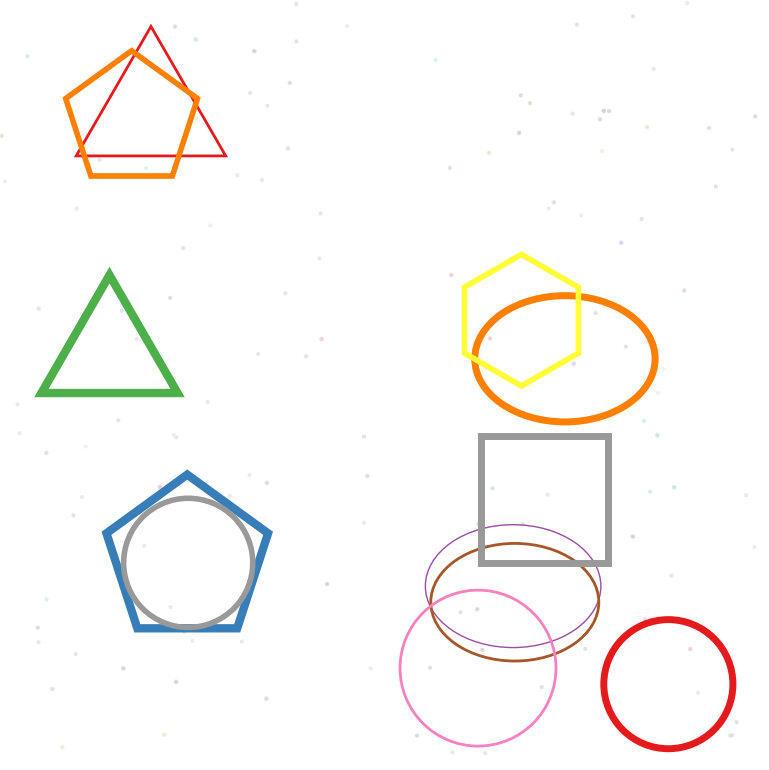[{"shape": "triangle", "thickness": 1, "radius": 0.56, "center": [0.196, 0.854]}, {"shape": "circle", "thickness": 2.5, "radius": 0.42, "center": [0.868, 0.111]}, {"shape": "pentagon", "thickness": 3, "radius": 0.55, "center": [0.243, 0.273]}, {"shape": "triangle", "thickness": 3, "radius": 0.51, "center": [0.142, 0.541]}, {"shape": "oval", "thickness": 0.5, "radius": 0.57, "center": [0.666, 0.239]}, {"shape": "pentagon", "thickness": 2, "radius": 0.45, "center": [0.171, 0.844]}, {"shape": "oval", "thickness": 2.5, "radius": 0.59, "center": [0.734, 0.534]}, {"shape": "hexagon", "thickness": 2, "radius": 0.43, "center": [0.677, 0.584]}, {"shape": "oval", "thickness": 1, "radius": 0.55, "center": [0.669, 0.218]}, {"shape": "circle", "thickness": 1, "radius": 0.51, "center": [0.621, 0.132]}, {"shape": "circle", "thickness": 2, "radius": 0.42, "center": [0.244, 0.269]}, {"shape": "square", "thickness": 2.5, "radius": 0.41, "center": [0.707, 0.352]}]